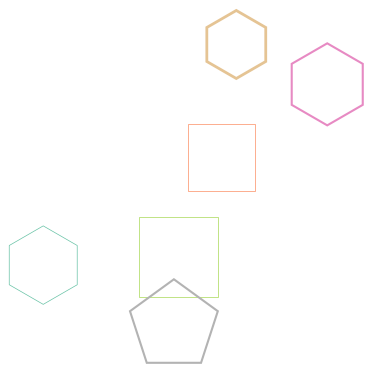[{"shape": "hexagon", "thickness": 0.5, "radius": 0.51, "center": [0.112, 0.311]}, {"shape": "square", "thickness": 0.5, "radius": 0.43, "center": [0.576, 0.591]}, {"shape": "hexagon", "thickness": 1.5, "radius": 0.53, "center": [0.85, 0.781]}, {"shape": "square", "thickness": 0.5, "radius": 0.51, "center": [0.463, 0.333]}, {"shape": "hexagon", "thickness": 2, "radius": 0.44, "center": [0.614, 0.884]}, {"shape": "pentagon", "thickness": 1.5, "radius": 0.6, "center": [0.452, 0.155]}]